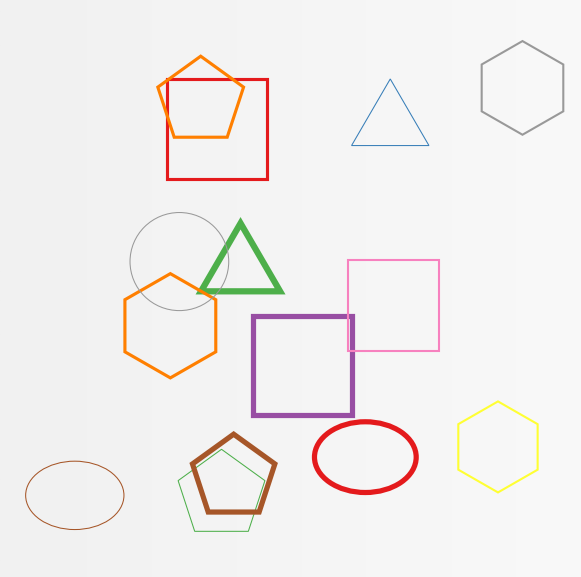[{"shape": "square", "thickness": 1.5, "radius": 0.43, "center": [0.373, 0.775]}, {"shape": "oval", "thickness": 2.5, "radius": 0.44, "center": [0.629, 0.208]}, {"shape": "triangle", "thickness": 0.5, "radius": 0.38, "center": [0.671, 0.786]}, {"shape": "pentagon", "thickness": 0.5, "radius": 0.39, "center": [0.381, 0.143]}, {"shape": "triangle", "thickness": 3, "radius": 0.39, "center": [0.414, 0.534]}, {"shape": "square", "thickness": 2.5, "radius": 0.43, "center": [0.521, 0.366]}, {"shape": "hexagon", "thickness": 1.5, "radius": 0.45, "center": [0.293, 0.435]}, {"shape": "pentagon", "thickness": 1.5, "radius": 0.39, "center": [0.345, 0.824]}, {"shape": "hexagon", "thickness": 1, "radius": 0.39, "center": [0.857, 0.225]}, {"shape": "oval", "thickness": 0.5, "radius": 0.42, "center": [0.129, 0.141]}, {"shape": "pentagon", "thickness": 2.5, "radius": 0.37, "center": [0.402, 0.173]}, {"shape": "square", "thickness": 1, "radius": 0.39, "center": [0.677, 0.47]}, {"shape": "circle", "thickness": 0.5, "radius": 0.42, "center": [0.309, 0.546]}, {"shape": "hexagon", "thickness": 1, "radius": 0.41, "center": [0.899, 0.847]}]